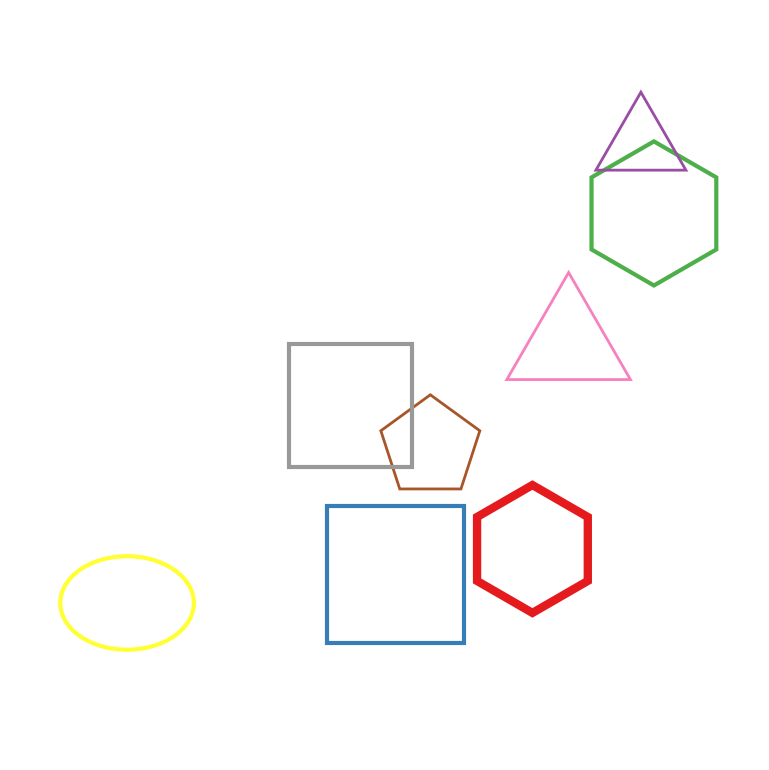[{"shape": "hexagon", "thickness": 3, "radius": 0.42, "center": [0.691, 0.287]}, {"shape": "square", "thickness": 1.5, "radius": 0.44, "center": [0.513, 0.253]}, {"shape": "hexagon", "thickness": 1.5, "radius": 0.47, "center": [0.849, 0.723]}, {"shape": "triangle", "thickness": 1, "radius": 0.34, "center": [0.832, 0.813]}, {"shape": "oval", "thickness": 1.5, "radius": 0.43, "center": [0.165, 0.217]}, {"shape": "pentagon", "thickness": 1, "radius": 0.34, "center": [0.559, 0.42]}, {"shape": "triangle", "thickness": 1, "radius": 0.46, "center": [0.738, 0.553]}, {"shape": "square", "thickness": 1.5, "radius": 0.4, "center": [0.455, 0.474]}]